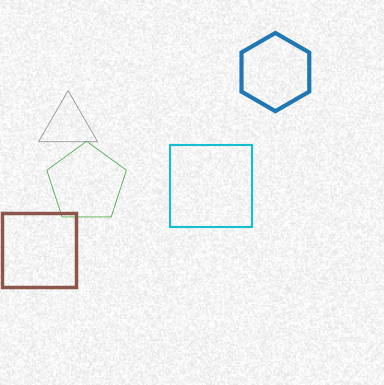[{"shape": "hexagon", "thickness": 3, "radius": 0.51, "center": [0.715, 0.813]}, {"shape": "pentagon", "thickness": 0.5, "radius": 0.54, "center": [0.225, 0.524]}, {"shape": "square", "thickness": 2.5, "radius": 0.48, "center": [0.102, 0.351]}, {"shape": "triangle", "thickness": 0.5, "radius": 0.44, "center": [0.177, 0.676]}, {"shape": "square", "thickness": 1.5, "radius": 0.53, "center": [0.548, 0.518]}]